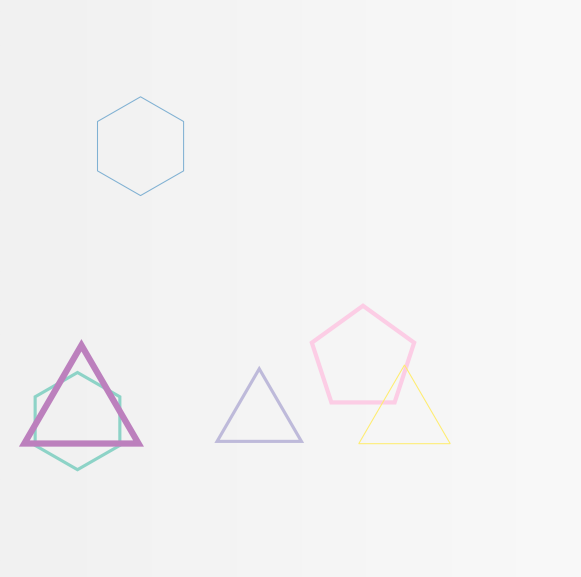[{"shape": "hexagon", "thickness": 1.5, "radius": 0.42, "center": [0.133, 0.27]}, {"shape": "triangle", "thickness": 1.5, "radius": 0.42, "center": [0.446, 0.277]}, {"shape": "hexagon", "thickness": 0.5, "radius": 0.43, "center": [0.242, 0.746]}, {"shape": "pentagon", "thickness": 2, "radius": 0.46, "center": [0.625, 0.377]}, {"shape": "triangle", "thickness": 3, "radius": 0.57, "center": [0.14, 0.288]}, {"shape": "triangle", "thickness": 0.5, "radius": 0.45, "center": [0.696, 0.276]}]